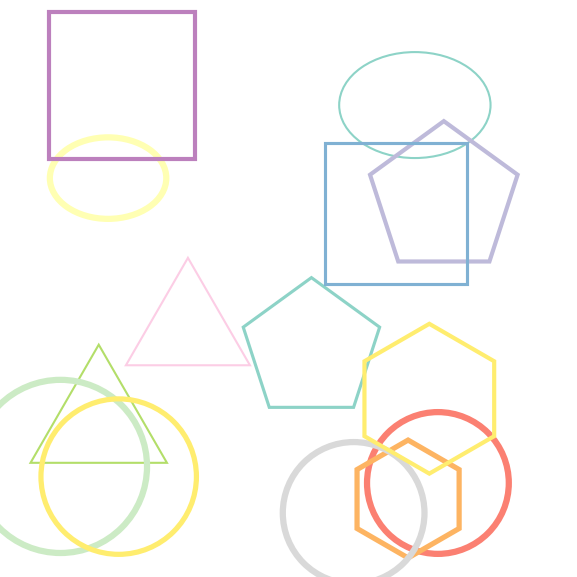[{"shape": "oval", "thickness": 1, "radius": 0.66, "center": [0.718, 0.817]}, {"shape": "pentagon", "thickness": 1.5, "radius": 0.62, "center": [0.539, 0.394]}, {"shape": "oval", "thickness": 3, "radius": 0.5, "center": [0.187, 0.691]}, {"shape": "pentagon", "thickness": 2, "radius": 0.67, "center": [0.769, 0.655]}, {"shape": "circle", "thickness": 3, "radius": 0.61, "center": [0.758, 0.163]}, {"shape": "square", "thickness": 1.5, "radius": 0.61, "center": [0.686, 0.629]}, {"shape": "hexagon", "thickness": 2.5, "radius": 0.51, "center": [0.707, 0.135]}, {"shape": "triangle", "thickness": 1, "radius": 0.68, "center": [0.171, 0.266]}, {"shape": "triangle", "thickness": 1, "radius": 0.62, "center": [0.325, 0.429]}, {"shape": "circle", "thickness": 3, "radius": 0.61, "center": [0.612, 0.111]}, {"shape": "square", "thickness": 2, "radius": 0.63, "center": [0.211, 0.851]}, {"shape": "circle", "thickness": 3, "radius": 0.75, "center": [0.105, 0.191]}, {"shape": "circle", "thickness": 2.5, "radius": 0.67, "center": [0.206, 0.174]}, {"shape": "hexagon", "thickness": 2, "radius": 0.65, "center": [0.743, 0.309]}]